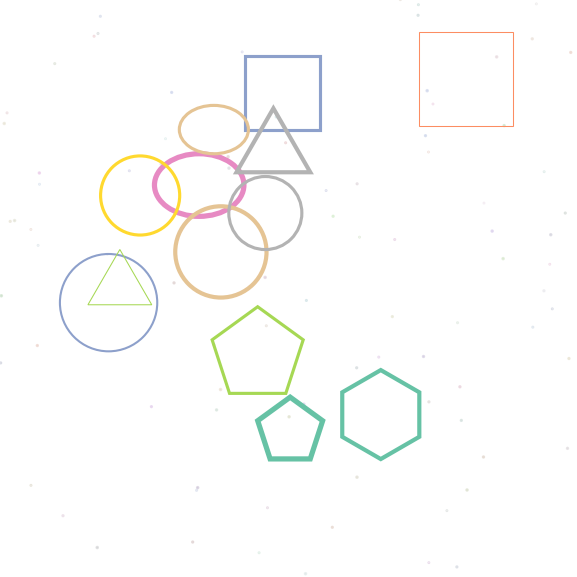[{"shape": "pentagon", "thickness": 2.5, "radius": 0.3, "center": [0.502, 0.252]}, {"shape": "hexagon", "thickness": 2, "radius": 0.39, "center": [0.659, 0.281]}, {"shape": "square", "thickness": 0.5, "radius": 0.41, "center": [0.807, 0.862]}, {"shape": "circle", "thickness": 1, "radius": 0.42, "center": [0.188, 0.475]}, {"shape": "square", "thickness": 1.5, "radius": 0.32, "center": [0.489, 0.838]}, {"shape": "oval", "thickness": 2.5, "radius": 0.39, "center": [0.345, 0.679]}, {"shape": "pentagon", "thickness": 1.5, "radius": 0.41, "center": [0.446, 0.385]}, {"shape": "triangle", "thickness": 0.5, "radius": 0.32, "center": [0.208, 0.503]}, {"shape": "circle", "thickness": 1.5, "radius": 0.34, "center": [0.243, 0.661]}, {"shape": "oval", "thickness": 1.5, "radius": 0.3, "center": [0.37, 0.775]}, {"shape": "circle", "thickness": 2, "radius": 0.4, "center": [0.382, 0.563]}, {"shape": "circle", "thickness": 1.5, "radius": 0.32, "center": [0.459, 0.63]}, {"shape": "triangle", "thickness": 2, "radius": 0.37, "center": [0.473, 0.738]}]